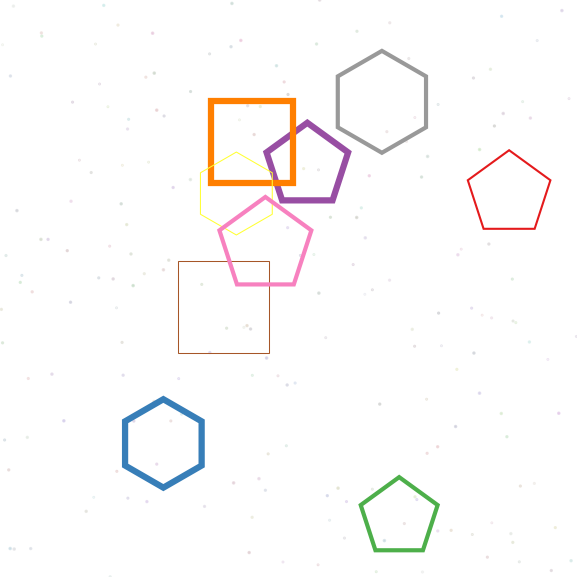[{"shape": "pentagon", "thickness": 1, "radius": 0.38, "center": [0.882, 0.664]}, {"shape": "hexagon", "thickness": 3, "radius": 0.38, "center": [0.283, 0.231]}, {"shape": "pentagon", "thickness": 2, "radius": 0.35, "center": [0.691, 0.103]}, {"shape": "pentagon", "thickness": 3, "radius": 0.37, "center": [0.532, 0.712]}, {"shape": "square", "thickness": 3, "radius": 0.35, "center": [0.436, 0.753]}, {"shape": "hexagon", "thickness": 0.5, "radius": 0.36, "center": [0.409, 0.664]}, {"shape": "square", "thickness": 0.5, "radius": 0.4, "center": [0.387, 0.467]}, {"shape": "pentagon", "thickness": 2, "radius": 0.42, "center": [0.46, 0.574]}, {"shape": "hexagon", "thickness": 2, "radius": 0.44, "center": [0.661, 0.823]}]